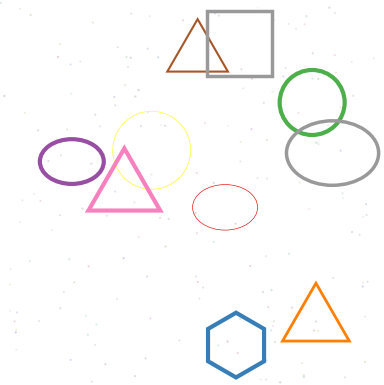[{"shape": "oval", "thickness": 0.5, "radius": 0.42, "center": [0.585, 0.461]}, {"shape": "hexagon", "thickness": 3, "radius": 0.42, "center": [0.613, 0.104]}, {"shape": "circle", "thickness": 3, "radius": 0.42, "center": [0.811, 0.734]}, {"shape": "oval", "thickness": 3, "radius": 0.42, "center": [0.187, 0.58]}, {"shape": "triangle", "thickness": 2, "radius": 0.5, "center": [0.821, 0.164]}, {"shape": "circle", "thickness": 0.5, "radius": 0.51, "center": [0.394, 0.61]}, {"shape": "triangle", "thickness": 1.5, "radius": 0.45, "center": [0.513, 0.859]}, {"shape": "triangle", "thickness": 3, "radius": 0.54, "center": [0.323, 0.507]}, {"shape": "oval", "thickness": 2.5, "radius": 0.6, "center": [0.864, 0.602]}, {"shape": "square", "thickness": 2.5, "radius": 0.42, "center": [0.621, 0.888]}]